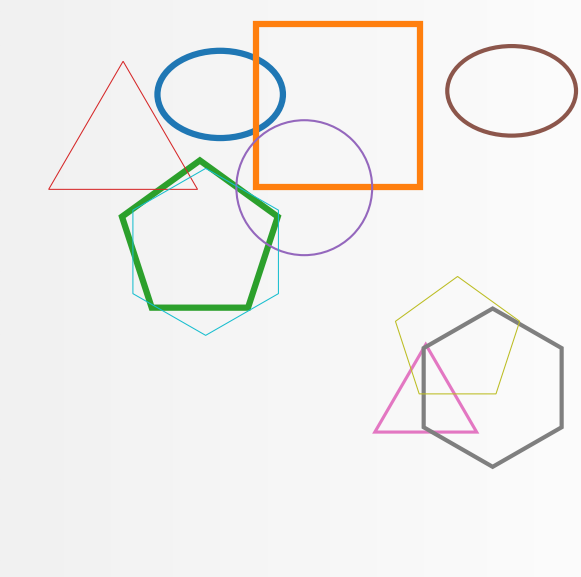[{"shape": "oval", "thickness": 3, "radius": 0.54, "center": [0.379, 0.836]}, {"shape": "square", "thickness": 3, "radius": 0.71, "center": [0.582, 0.816]}, {"shape": "pentagon", "thickness": 3, "radius": 0.7, "center": [0.344, 0.58]}, {"shape": "triangle", "thickness": 0.5, "radius": 0.74, "center": [0.212, 0.745]}, {"shape": "circle", "thickness": 1, "radius": 0.58, "center": [0.523, 0.674]}, {"shape": "oval", "thickness": 2, "radius": 0.55, "center": [0.88, 0.842]}, {"shape": "triangle", "thickness": 1.5, "radius": 0.51, "center": [0.732, 0.302]}, {"shape": "hexagon", "thickness": 2, "radius": 0.69, "center": [0.848, 0.328]}, {"shape": "pentagon", "thickness": 0.5, "radius": 0.56, "center": [0.787, 0.408]}, {"shape": "hexagon", "thickness": 0.5, "radius": 0.72, "center": [0.354, 0.563]}]